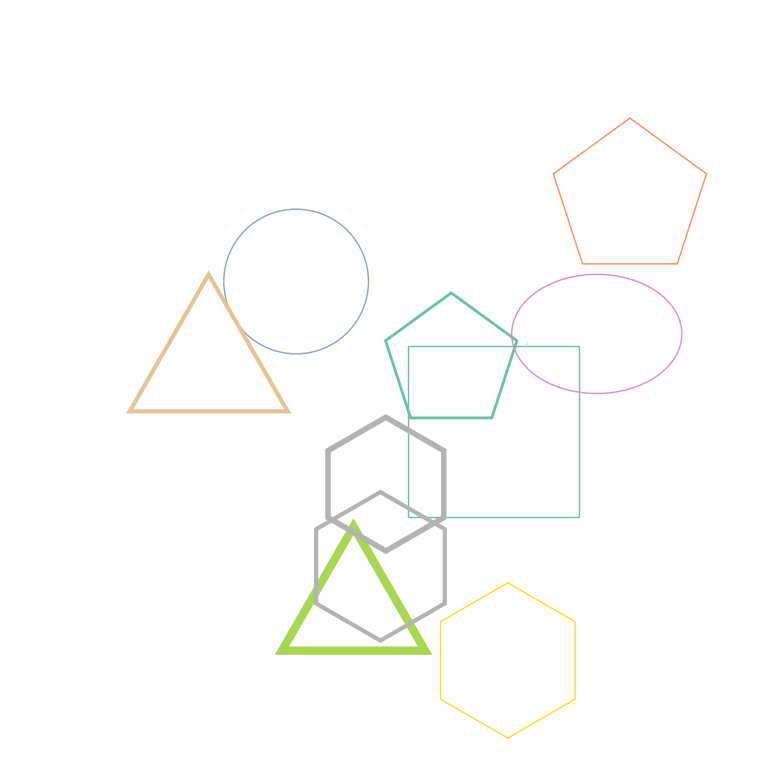[{"shape": "pentagon", "thickness": 1, "radius": 0.45, "center": [0.586, 0.53]}, {"shape": "square", "thickness": 0.5, "radius": 0.55, "center": [0.641, 0.439]}, {"shape": "pentagon", "thickness": 0.5, "radius": 0.52, "center": [0.818, 0.742]}, {"shape": "circle", "thickness": 0.5, "radius": 0.47, "center": [0.385, 0.634]}, {"shape": "oval", "thickness": 0.5, "radius": 0.55, "center": [0.775, 0.566]}, {"shape": "triangle", "thickness": 3, "radius": 0.54, "center": [0.459, 0.209]}, {"shape": "hexagon", "thickness": 0.5, "radius": 0.5, "center": [0.659, 0.142]}, {"shape": "triangle", "thickness": 1.5, "radius": 0.59, "center": [0.271, 0.525]}, {"shape": "hexagon", "thickness": 1.5, "radius": 0.48, "center": [0.494, 0.265]}, {"shape": "hexagon", "thickness": 2, "radius": 0.43, "center": [0.501, 0.371]}]